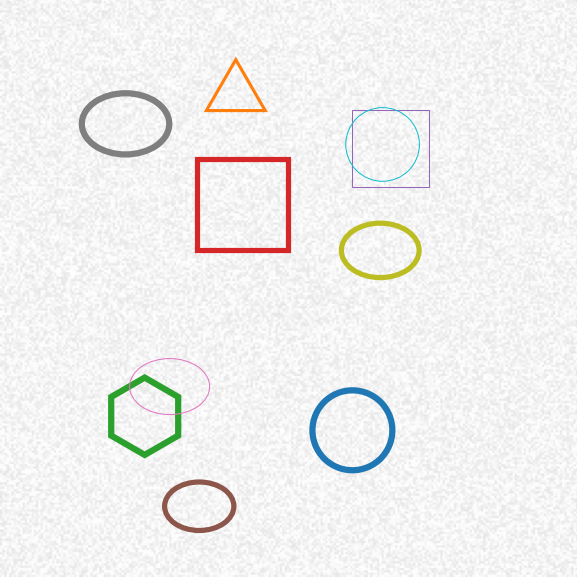[{"shape": "circle", "thickness": 3, "radius": 0.35, "center": [0.61, 0.254]}, {"shape": "triangle", "thickness": 1.5, "radius": 0.29, "center": [0.408, 0.837]}, {"shape": "hexagon", "thickness": 3, "radius": 0.33, "center": [0.251, 0.278]}, {"shape": "square", "thickness": 2.5, "radius": 0.39, "center": [0.42, 0.645]}, {"shape": "square", "thickness": 0.5, "radius": 0.33, "center": [0.676, 0.742]}, {"shape": "oval", "thickness": 2.5, "radius": 0.3, "center": [0.345, 0.123]}, {"shape": "oval", "thickness": 0.5, "radius": 0.35, "center": [0.294, 0.33]}, {"shape": "oval", "thickness": 3, "radius": 0.38, "center": [0.217, 0.785]}, {"shape": "oval", "thickness": 2.5, "radius": 0.34, "center": [0.658, 0.566]}, {"shape": "circle", "thickness": 0.5, "radius": 0.32, "center": [0.662, 0.749]}]